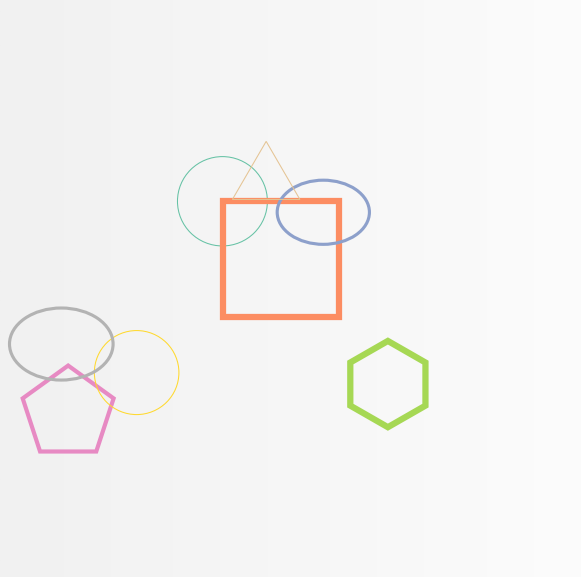[{"shape": "circle", "thickness": 0.5, "radius": 0.39, "center": [0.383, 0.651]}, {"shape": "square", "thickness": 3, "radius": 0.5, "center": [0.483, 0.551]}, {"shape": "oval", "thickness": 1.5, "radius": 0.4, "center": [0.556, 0.632]}, {"shape": "pentagon", "thickness": 2, "radius": 0.41, "center": [0.117, 0.284]}, {"shape": "hexagon", "thickness": 3, "radius": 0.37, "center": [0.667, 0.334]}, {"shape": "circle", "thickness": 0.5, "radius": 0.36, "center": [0.235, 0.354]}, {"shape": "triangle", "thickness": 0.5, "radius": 0.34, "center": [0.458, 0.687]}, {"shape": "oval", "thickness": 1.5, "radius": 0.45, "center": [0.105, 0.403]}]